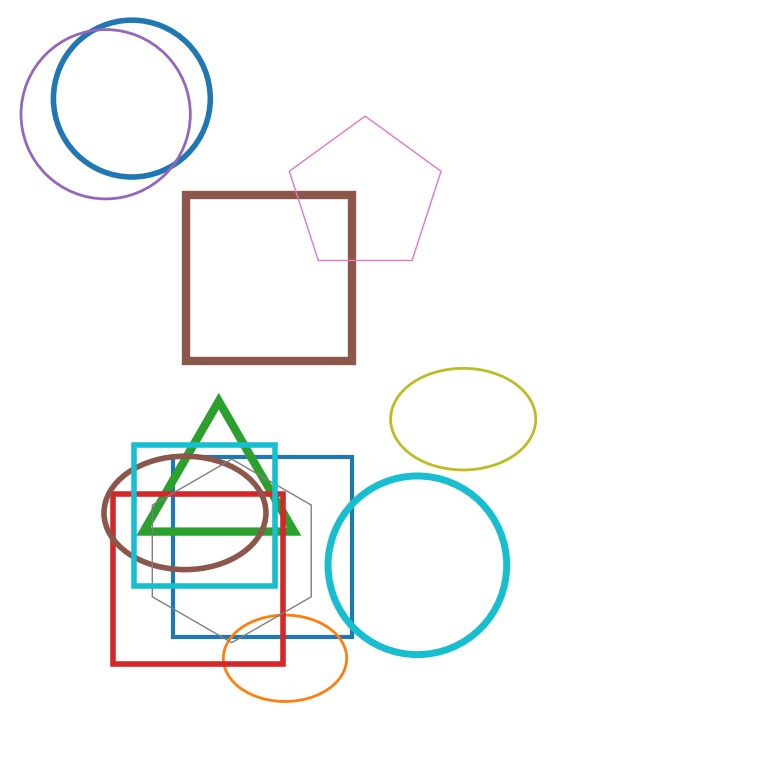[{"shape": "square", "thickness": 1.5, "radius": 0.58, "center": [0.341, 0.29]}, {"shape": "circle", "thickness": 2, "radius": 0.51, "center": [0.171, 0.872]}, {"shape": "oval", "thickness": 1, "radius": 0.4, "center": [0.37, 0.145]}, {"shape": "triangle", "thickness": 3, "radius": 0.56, "center": [0.284, 0.366]}, {"shape": "square", "thickness": 2, "radius": 0.55, "center": [0.257, 0.248]}, {"shape": "circle", "thickness": 1, "radius": 0.55, "center": [0.137, 0.852]}, {"shape": "oval", "thickness": 2, "radius": 0.53, "center": [0.24, 0.334]}, {"shape": "square", "thickness": 3, "radius": 0.54, "center": [0.349, 0.639]}, {"shape": "pentagon", "thickness": 0.5, "radius": 0.52, "center": [0.474, 0.746]}, {"shape": "hexagon", "thickness": 0.5, "radius": 0.6, "center": [0.301, 0.285]}, {"shape": "oval", "thickness": 1, "radius": 0.47, "center": [0.602, 0.456]}, {"shape": "square", "thickness": 2, "radius": 0.46, "center": [0.266, 0.33]}, {"shape": "circle", "thickness": 2.5, "radius": 0.58, "center": [0.542, 0.266]}]